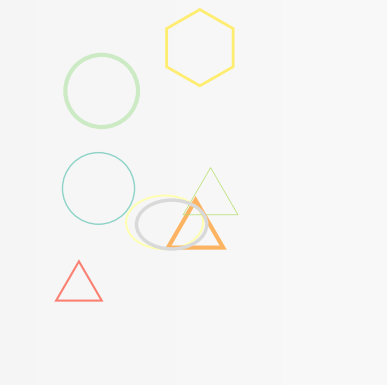[{"shape": "circle", "thickness": 1, "radius": 0.47, "center": [0.254, 0.511]}, {"shape": "oval", "thickness": 1.5, "radius": 0.5, "center": [0.425, 0.422]}, {"shape": "triangle", "thickness": 1.5, "radius": 0.34, "center": [0.204, 0.253]}, {"shape": "triangle", "thickness": 3, "radius": 0.41, "center": [0.505, 0.398]}, {"shape": "triangle", "thickness": 0.5, "radius": 0.41, "center": [0.543, 0.483]}, {"shape": "oval", "thickness": 2.5, "radius": 0.45, "center": [0.443, 0.417]}, {"shape": "circle", "thickness": 3, "radius": 0.47, "center": [0.262, 0.764]}, {"shape": "hexagon", "thickness": 2, "radius": 0.5, "center": [0.516, 0.876]}]